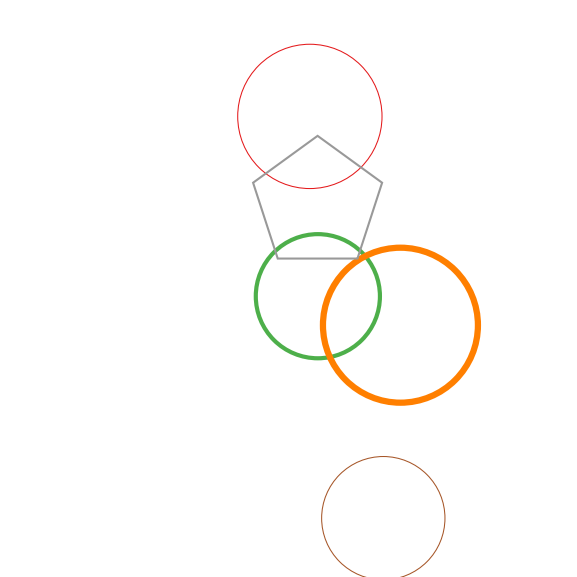[{"shape": "circle", "thickness": 0.5, "radius": 0.62, "center": [0.537, 0.798]}, {"shape": "circle", "thickness": 2, "radius": 0.54, "center": [0.55, 0.486]}, {"shape": "circle", "thickness": 3, "radius": 0.67, "center": [0.693, 0.436]}, {"shape": "circle", "thickness": 0.5, "radius": 0.53, "center": [0.664, 0.102]}, {"shape": "pentagon", "thickness": 1, "radius": 0.59, "center": [0.55, 0.646]}]